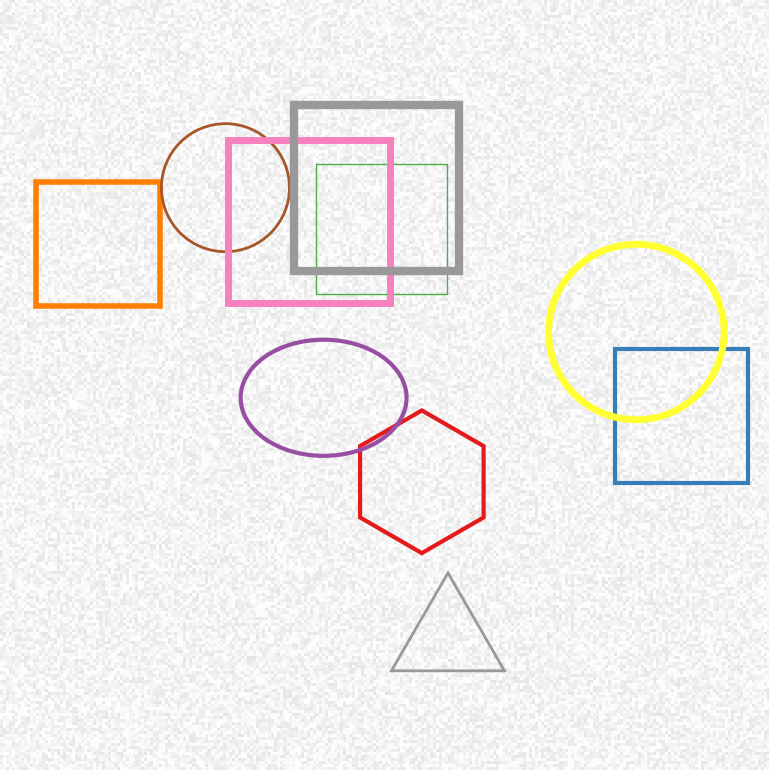[{"shape": "hexagon", "thickness": 1.5, "radius": 0.46, "center": [0.548, 0.374]}, {"shape": "square", "thickness": 1.5, "radius": 0.43, "center": [0.885, 0.46]}, {"shape": "square", "thickness": 0.5, "radius": 0.43, "center": [0.496, 0.703]}, {"shape": "oval", "thickness": 1.5, "radius": 0.54, "center": [0.42, 0.483]}, {"shape": "square", "thickness": 2, "radius": 0.4, "center": [0.128, 0.684]}, {"shape": "circle", "thickness": 2.5, "radius": 0.57, "center": [0.826, 0.569]}, {"shape": "circle", "thickness": 1, "radius": 0.42, "center": [0.293, 0.756]}, {"shape": "square", "thickness": 2.5, "radius": 0.53, "center": [0.402, 0.712]}, {"shape": "square", "thickness": 3, "radius": 0.54, "center": [0.489, 0.756]}, {"shape": "triangle", "thickness": 1, "radius": 0.42, "center": [0.582, 0.171]}]